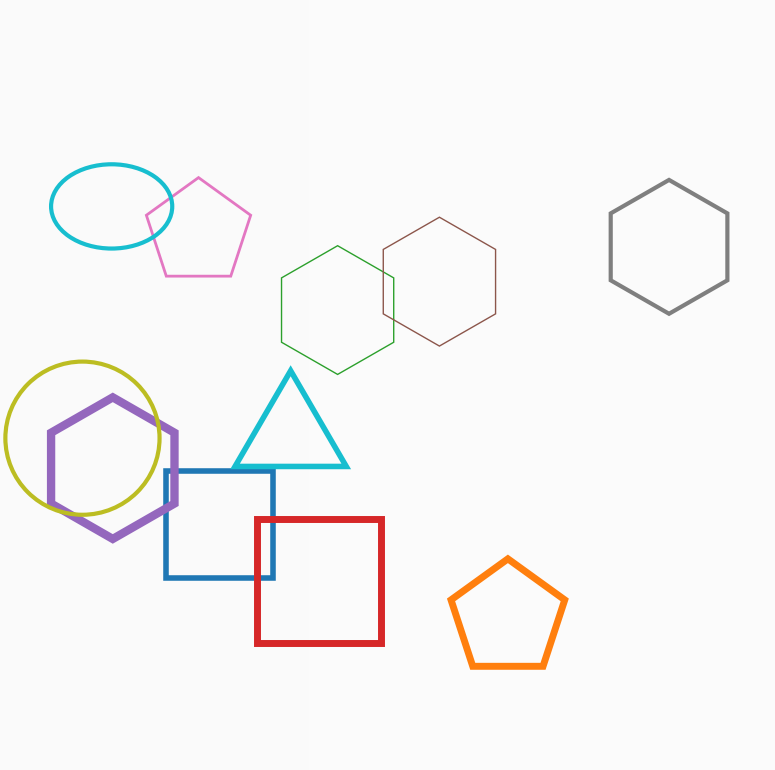[{"shape": "square", "thickness": 2, "radius": 0.35, "center": [0.283, 0.319]}, {"shape": "pentagon", "thickness": 2.5, "radius": 0.39, "center": [0.655, 0.197]}, {"shape": "hexagon", "thickness": 0.5, "radius": 0.42, "center": [0.436, 0.597]}, {"shape": "square", "thickness": 2.5, "radius": 0.4, "center": [0.412, 0.245]}, {"shape": "hexagon", "thickness": 3, "radius": 0.46, "center": [0.146, 0.392]}, {"shape": "hexagon", "thickness": 0.5, "radius": 0.42, "center": [0.567, 0.634]}, {"shape": "pentagon", "thickness": 1, "radius": 0.35, "center": [0.256, 0.699]}, {"shape": "hexagon", "thickness": 1.5, "radius": 0.43, "center": [0.863, 0.679]}, {"shape": "circle", "thickness": 1.5, "radius": 0.5, "center": [0.106, 0.431]}, {"shape": "oval", "thickness": 1.5, "radius": 0.39, "center": [0.144, 0.732]}, {"shape": "triangle", "thickness": 2, "radius": 0.41, "center": [0.375, 0.436]}]